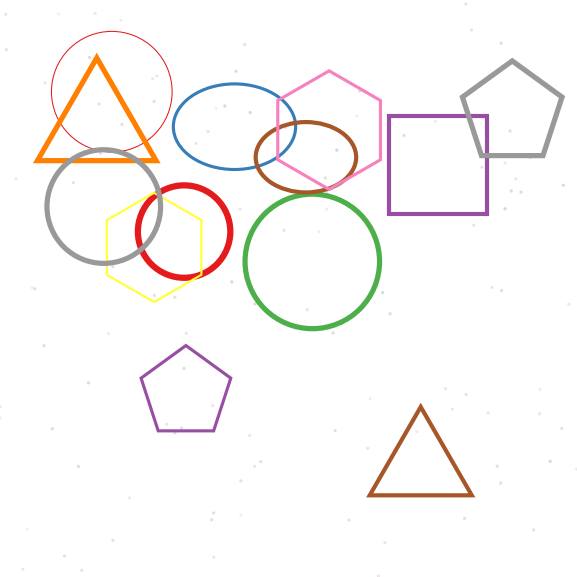[{"shape": "circle", "thickness": 3, "radius": 0.4, "center": [0.319, 0.598]}, {"shape": "circle", "thickness": 0.5, "radius": 0.52, "center": [0.194, 0.84]}, {"shape": "oval", "thickness": 1.5, "radius": 0.53, "center": [0.406, 0.78]}, {"shape": "circle", "thickness": 2.5, "radius": 0.58, "center": [0.541, 0.546]}, {"shape": "square", "thickness": 2, "radius": 0.42, "center": [0.759, 0.713]}, {"shape": "pentagon", "thickness": 1.5, "radius": 0.41, "center": [0.322, 0.319]}, {"shape": "triangle", "thickness": 2.5, "radius": 0.59, "center": [0.168, 0.78]}, {"shape": "hexagon", "thickness": 1, "radius": 0.47, "center": [0.267, 0.571]}, {"shape": "oval", "thickness": 2, "radius": 0.44, "center": [0.53, 0.727]}, {"shape": "triangle", "thickness": 2, "radius": 0.51, "center": [0.729, 0.192]}, {"shape": "hexagon", "thickness": 1.5, "radius": 0.51, "center": [0.57, 0.774]}, {"shape": "circle", "thickness": 2.5, "radius": 0.49, "center": [0.18, 0.641]}, {"shape": "pentagon", "thickness": 2.5, "radius": 0.45, "center": [0.887, 0.803]}]